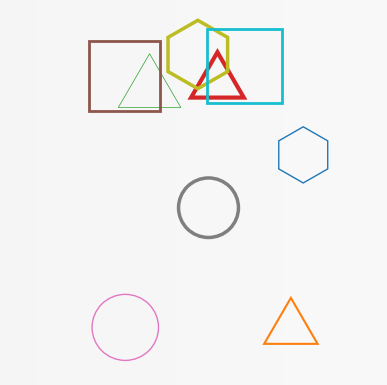[{"shape": "hexagon", "thickness": 1, "radius": 0.36, "center": [0.783, 0.598]}, {"shape": "triangle", "thickness": 1.5, "radius": 0.4, "center": [0.751, 0.147]}, {"shape": "triangle", "thickness": 0.5, "radius": 0.47, "center": [0.386, 0.767]}, {"shape": "triangle", "thickness": 3, "radius": 0.39, "center": [0.561, 0.786]}, {"shape": "square", "thickness": 2, "radius": 0.46, "center": [0.322, 0.803]}, {"shape": "circle", "thickness": 1, "radius": 0.43, "center": [0.323, 0.15]}, {"shape": "circle", "thickness": 2.5, "radius": 0.39, "center": [0.538, 0.46]}, {"shape": "hexagon", "thickness": 2.5, "radius": 0.44, "center": [0.51, 0.858]}, {"shape": "square", "thickness": 2, "radius": 0.48, "center": [0.63, 0.829]}]